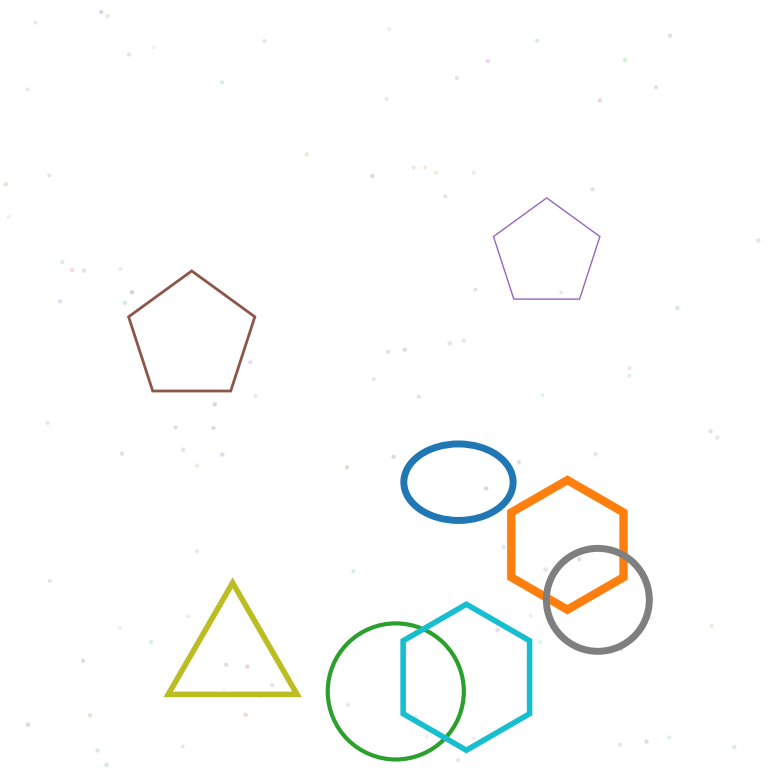[{"shape": "oval", "thickness": 2.5, "radius": 0.35, "center": [0.595, 0.374]}, {"shape": "hexagon", "thickness": 3, "radius": 0.42, "center": [0.737, 0.292]}, {"shape": "circle", "thickness": 1.5, "radius": 0.44, "center": [0.514, 0.102]}, {"shape": "pentagon", "thickness": 0.5, "radius": 0.36, "center": [0.71, 0.67]}, {"shape": "pentagon", "thickness": 1, "radius": 0.43, "center": [0.249, 0.562]}, {"shape": "circle", "thickness": 2.5, "radius": 0.33, "center": [0.776, 0.221]}, {"shape": "triangle", "thickness": 2, "radius": 0.48, "center": [0.302, 0.146]}, {"shape": "hexagon", "thickness": 2, "radius": 0.47, "center": [0.606, 0.12]}]